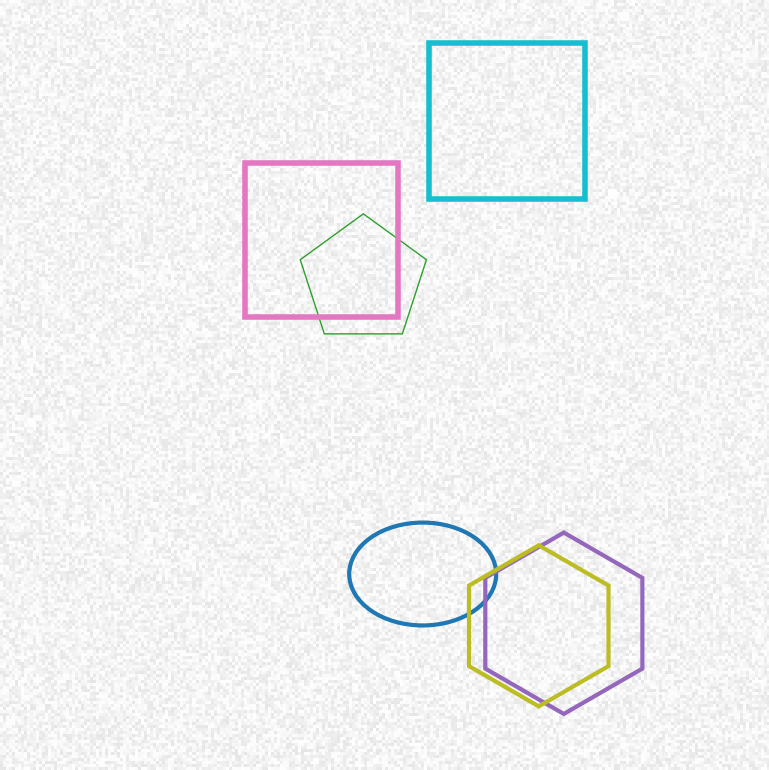[{"shape": "oval", "thickness": 1.5, "radius": 0.48, "center": [0.549, 0.255]}, {"shape": "pentagon", "thickness": 0.5, "radius": 0.43, "center": [0.472, 0.636]}, {"shape": "hexagon", "thickness": 1.5, "radius": 0.59, "center": [0.732, 0.191]}, {"shape": "square", "thickness": 2, "radius": 0.5, "center": [0.417, 0.688]}, {"shape": "hexagon", "thickness": 1.5, "radius": 0.52, "center": [0.7, 0.187]}, {"shape": "square", "thickness": 2, "radius": 0.51, "center": [0.658, 0.842]}]